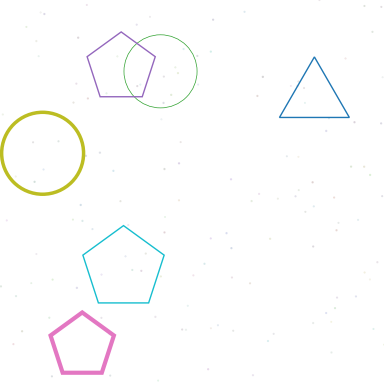[{"shape": "triangle", "thickness": 1, "radius": 0.52, "center": [0.817, 0.747]}, {"shape": "circle", "thickness": 0.5, "radius": 0.47, "center": [0.417, 0.815]}, {"shape": "pentagon", "thickness": 1, "radius": 0.47, "center": [0.315, 0.824]}, {"shape": "pentagon", "thickness": 3, "radius": 0.43, "center": [0.214, 0.102]}, {"shape": "circle", "thickness": 2.5, "radius": 0.53, "center": [0.111, 0.602]}, {"shape": "pentagon", "thickness": 1, "radius": 0.55, "center": [0.321, 0.303]}]